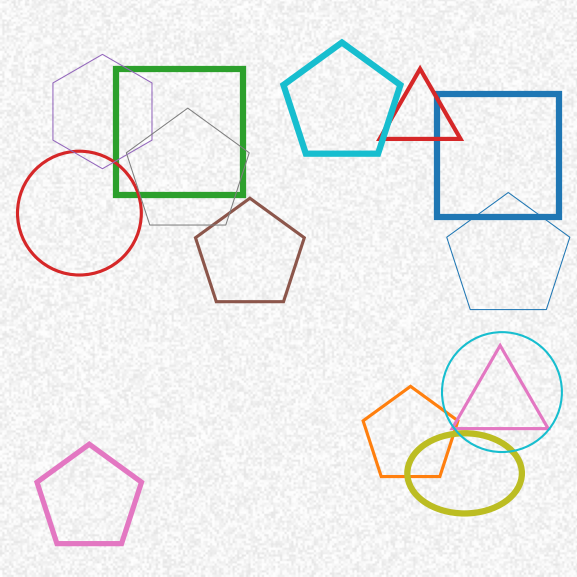[{"shape": "square", "thickness": 3, "radius": 0.53, "center": [0.863, 0.73]}, {"shape": "pentagon", "thickness": 0.5, "radius": 0.56, "center": [0.88, 0.554]}, {"shape": "pentagon", "thickness": 1.5, "radius": 0.43, "center": [0.711, 0.244]}, {"shape": "square", "thickness": 3, "radius": 0.55, "center": [0.311, 0.77]}, {"shape": "triangle", "thickness": 2, "radius": 0.4, "center": [0.727, 0.799]}, {"shape": "circle", "thickness": 1.5, "radius": 0.54, "center": [0.138, 0.63]}, {"shape": "hexagon", "thickness": 0.5, "radius": 0.5, "center": [0.177, 0.806]}, {"shape": "pentagon", "thickness": 1.5, "radius": 0.5, "center": [0.433, 0.557]}, {"shape": "pentagon", "thickness": 2.5, "radius": 0.48, "center": [0.155, 0.135]}, {"shape": "triangle", "thickness": 1.5, "radius": 0.48, "center": [0.866, 0.305]}, {"shape": "pentagon", "thickness": 0.5, "radius": 0.56, "center": [0.325, 0.7]}, {"shape": "oval", "thickness": 3, "radius": 0.5, "center": [0.805, 0.179]}, {"shape": "circle", "thickness": 1, "radius": 0.52, "center": [0.869, 0.32]}, {"shape": "pentagon", "thickness": 3, "radius": 0.53, "center": [0.592, 0.819]}]